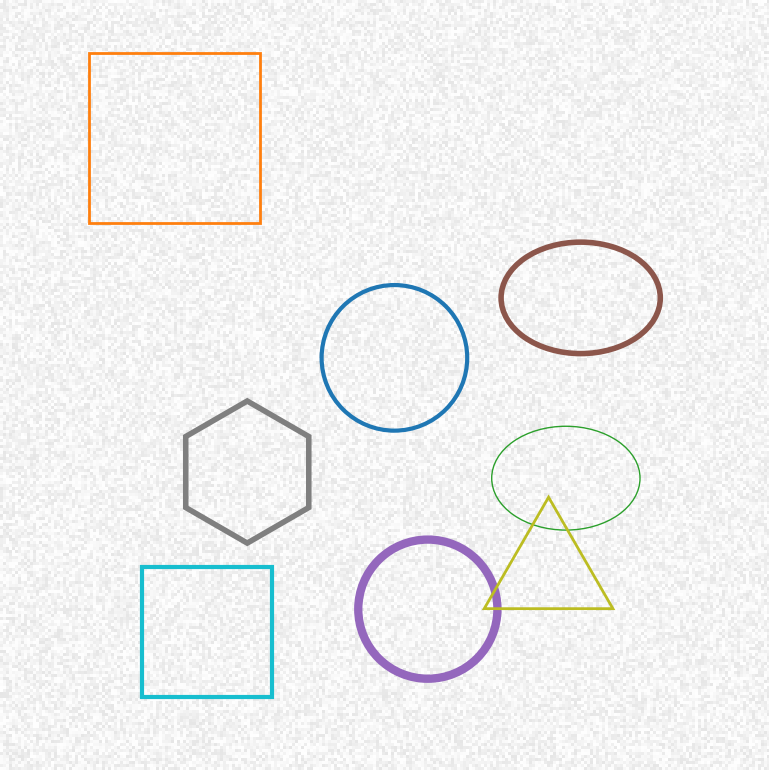[{"shape": "circle", "thickness": 1.5, "radius": 0.47, "center": [0.512, 0.535]}, {"shape": "square", "thickness": 1, "radius": 0.55, "center": [0.227, 0.821]}, {"shape": "oval", "thickness": 0.5, "radius": 0.48, "center": [0.735, 0.379]}, {"shape": "circle", "thickness": 3, "radius": 0.45, "center": [0.556, 0.209]}, {"shape": "oval", "thickness": 2, "radius": 0.52, "center": [0.754, 0.613]}, {"shape": "hexagon", "thickness": 2, "radius": 0.46, "center": [0.321, 0.387]}, {"shape": "triangle", "thickness": 1, "radius": 0.48, "center": [0.712, 0.258]}, {"shape": "square", "thickness": 1.5, "radius": 0.42, "center": [0.269, 0.179]}]